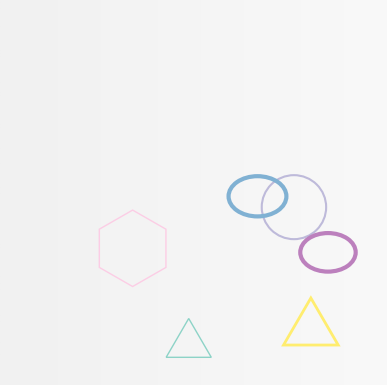[{"shape": "triangle", "thickness": 1, "radius": 0.34, "center": [0.487, 0.106]}, {"shape": "circle", "thickness": 1.5, "radius": 0.42, "center": [0.759, 0.462]}, {"shape": "oval", "thickness": 3, "radius": 0.37, "center": [0.664, 0.49]}, {"shape": "hexagon", "thickness": 1, "radius": 0.5, "center": [0.342, 0.355]}, {"shape": "oval", "thickness": 3, "radius": 0.36, "center": [0.846, 0.345]}, {"shape": "triangle", "thickness": 2, "radius": 0.41, "center": [0.802, 0.145]}]